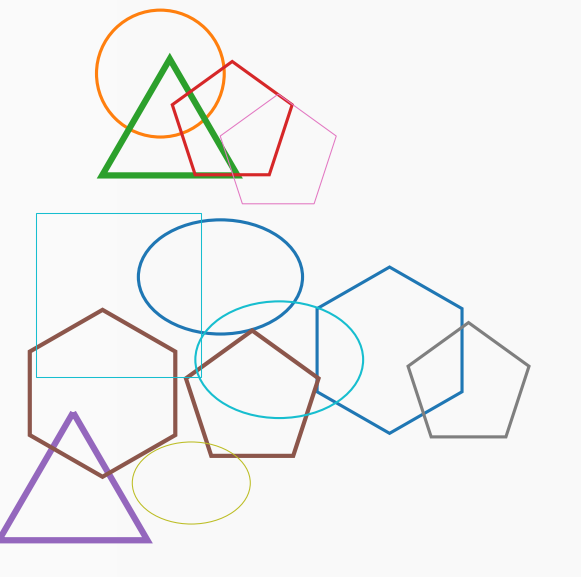[{"shape": "oval", "thickness": 1.5, "radius": 0.71, "center": [0.379, 0.52]}, {"shape": "hexagon", "thickness": 1.5, "radius": 0.72, "center": [0.67, 0.393]}, {"shape": "circle", "thickness": 1.5, "radius": 0.55, "center": [0.276, 0.872]}, {"shape": "triangle", "thickness": 3, "radius": 0.67, "center": [0.292, 0.763]}, {"shape": "pentagon", "thickness": 1.5, "radius": 0.54, "center": [0.4, 0.784]}, {"shape": "triangle", "thickness": 3, "radius": 0.74, "center": [0.126, 0.137]}, {"shape": "hexagon", "thickness": 2, "radius": 0.72, "center": [0.176, 0.318]}, {"shape": "pentagon", "thickness": 2, "radius": 0.6, "center": [0.434, 0.307]}, {"shape": "pentagon", "thickness": 0.5, "radius": 0.52, "center": [0.479, 0.731]}, {"shape": "pentagon", "thickness": 1.5, "radius": 0.55, "center": [0.806, 0.331]}, {"shape": "oval", "thickness": 0.5, "radius": 0.51, "center": [0.329, 0.163]}, {"shape": "oval", "thickness": 1, "radius": 0.72, "center": [0.48, 0.376]}, {"shape": "square", "thickness": 0.5, "radius": 0.71, "center": [0.203, 0.489]}]